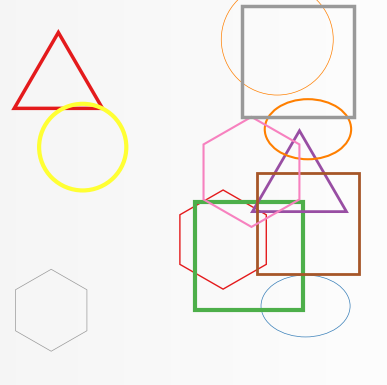[{"shape": "hexagon", "thickness": 1, "radius": 0.64, "center": [0.576, 0.378]}, {"shape": "triangle", "thickness": 2.5, "radius": 0.66, "center": [0.151, 0.784]}, {"shape": "oval", "thickness": 0.5, "radius": 0.57, "center": [0.789, 0.205]}, {"shape": "square", "thickness": 3, "radius": 0.7, "center": [0.643, 0.336]}, {"shape": "triangle", "thickness": 2, "radius": 0.7, "center": [0.773, 0.52]}, {"shape": "circle", "thickness": 0.5, "radius": 0.72, "center": [0.716, 0.898]}, {"shape": "oval", "thickness": 1.5, "radius": 0.56, "center": [0.795, 0.664]}, {"shape": "circle", "thickness": 3, "radius": 0.56, "center": [0.213, 0.618]}, {"shape": "square", "thickness": 2, "radius": 0.65, "center": [0.794, 0.419]}, {"shape": "hexagon", "thickness": 1.5, "radius": 0.71, "center": [0.649, 0.553]}, {"shape": "hexagon", "thickness": 0.5, "radius": 0.53, "center": [0.132, 0.194]}, {"shape": "square", "thickness": 2.5, "radius": 0.72, "center": [0.768, 0.841]}]